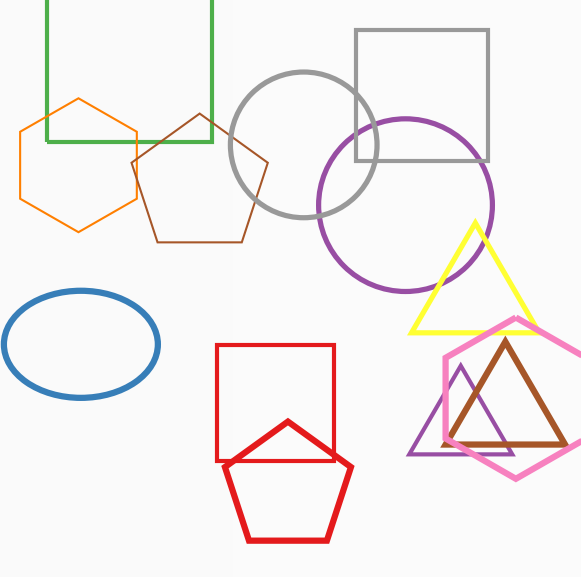[{"shape": "square", "thickness": 2, "radius": 0.5, "center": [0.474, 0.301]}, {"shape": "pentagon", "thickness": 3, "radius": 0.57, "center": [0.495, 0.155]}, {"shape": "oval", "thickness": 3, "radius": 0.66, "center": [0.139, 0.403]}, {"shape": "square", "thickness": 2, "radius": 0.71, "center": [0.223, 0.895]}, {"shape": "triangle", "thickness": 2, "radius": 0.51, "center": [0.793, 0.263]}, {"shape": "circle", "thickness": 2.5, "radius": 0.75, "center": [0.698, 0.644]}, {"shape": "hexagon", "thickness": 1, "radius": 0.58, "center": [0.135, 0.713]}, {"shape": "triangle", "thickness": 2.5, "radius": 0.63, "center": [0.818, 0.486]}, {"shape": "pentagon", "thickness": 1, "radius": 0.62, "center": [0.344, 0.679]}, {"shape": "triangle", "thickness": 3, "radius": 0.59, "center": [0.869, 0.289]}, {"shape": "hexagon", "thickness": 3, "radius": 0.7, "center": [0.888, 0.31]}, {"shape": "circle", "thickness": 2.5, "radius": 0.63, "center": [0.523, 0.748]}, {"shape": "square", "thickness": 2, "radius": 0.57, "center": [0.726, 0.833]}]